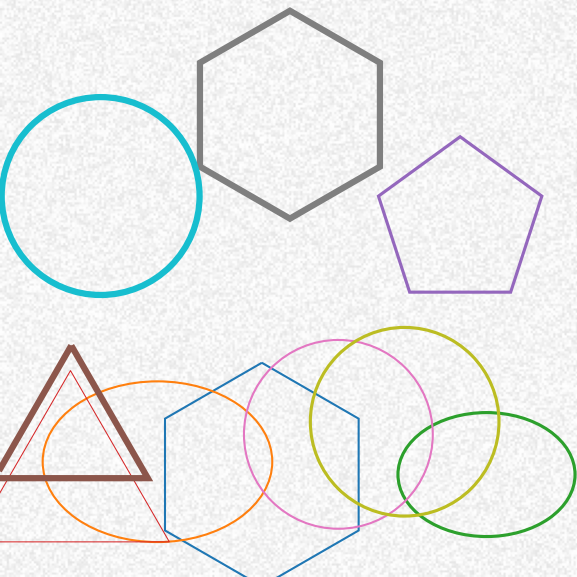[{"shape": "hexagon", "thickness": 1, "radius": 0.97, "center": [0.453, 0.177]}, {"shape": "oval", "thickness": 1, "radius": 0.99, "center": [0.273, 0.2]}, {"shape": "oval", "thickness": 1.5, "radius": 0.77, "center": [0.842, 0.177]}, {"shape": "triangle", "thickness": 0.5, "radius": 0.99, "center": [0.122, 0.16]}, {"shape": "pentagon", "thickness": 1.5, "radius": 0.74, "center": [0.797, 0.614]}, {"shape": "triangle", "thickness": 3, "radius": 0.77, "center": [0.123, 0.248]}, {"shape": "circle", "thickness": 1, "radius": 0.82, "center": [0.586, 0.247]}, {"shape": "hexagon", "thickness": 3, "radius": 0.9, "center": [0.502, 0.801]}, {"shape": "circle", "thickness": 1.5, "radius": 0.82, "center": [0.701, 0.269]}, {"shape": "circle", "thickness": 3, "radius": 0.86, "center": [0.174, 0.66]}]